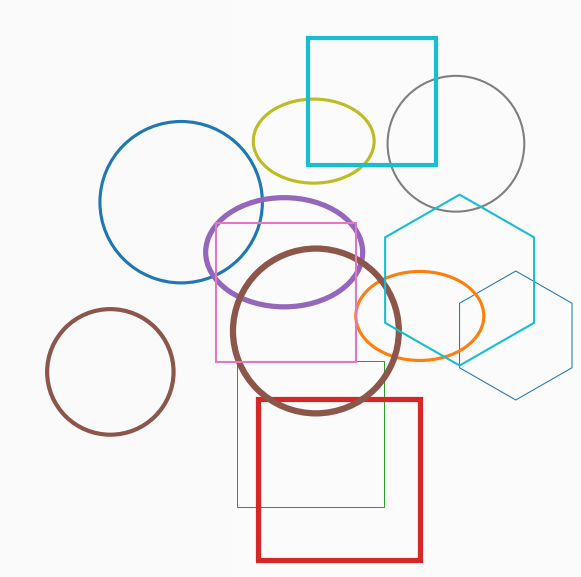[{"shape": "circle", "thickness": 1.5, "radius": 0.7, "center": [0.312, 0.649]}, {"shape": "hexagon", "thickness": 0.5, "radius": 0.56, "center": [0.887, 0.418]}, {"shape": "oval", "thickness": 1.5, "radius": 0.55, "center": [0.722, 0.452]}, {"shape": "square", "thickness": 0.5, "radius": 0.63, "center": [0.535, 0.247]}, {"shape": "square", "thickness": 2.5, "radius": 0.7, "center": [0.583, 0.169]}, {"shape": "oval", "thickness": 2.5, "radius": 0.68, "center": [0.489, 0.562]}, {"shape": "circle", "thickness": 2, "radius": 0.54, "center": [0.19, 0.355]}, {"shape": "circle", "thickness": 3, "radius": 0.71, "center": [0.543, 0.426]}, {"shape": "square", "thickness": 1, "radius": 0.6, "center": [0.492, 0.493]}, {"shape": "circle", "thickness": 1, "radius": 0.59, "center": [0.784, 0.75]}, {"shape": "oval", "thickness": 1.5, "radius": 0.52, "center": [0.54, 0.755]}, {"shape": "hexagon", "thickness": 1, "radius": 0.74, "center": [0.791, 0.514]}, {"shape": "square", "thickness": 2, "radius": 0.55, "center": [0.64, 0.823]}]